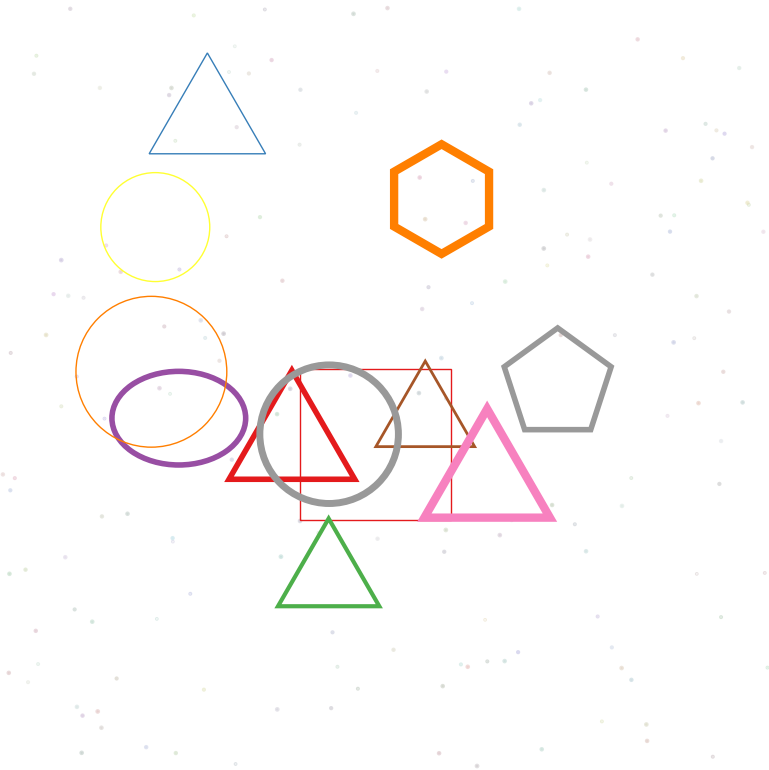[{"shape": "square", "thickness": 0.5, "radius": 0.49, "center": [0.488, 0.423]}, {"shape": "triangle", "thickness": 2, "radius": 0.47, "center": [0.379, 0.425]}, {"shape": "triangle", "thickness": 0.5, "radius": 0.44, "center": [0.269, 0.844]}, {"shape": "triangle", "thickness": 1.5, "radius": 0.38, "center": [0.427, 0.251]}, {"shape": "oval", "thickness": 2, "radius": 0.43, "center": [0.232, 0.457]}, {"shape": "hexagon", "thickness": 3, "radius": 0.36, "center": [0.573, 0.741]}, {"shape": "circle", "thickness": 0.5, "radius": 0.49, "center": [0.197, 0.517]}, {"shape": "circle", "thickness": 0.5, "radius": 0.35, "center": [0.202, 0.705]}, {"shape": "triangle", "thickness": 1, "radius": 0.37, "center": [0.552, 0.457]}, {"shape": "triangle", "thickness": 3, "radius": 0.47, "center": [0.633, 0.375]}, {"shape": "circle", "thickness": 2.5, "radius": 0.45, "center": [0.427, 0.436]}, {"shape": "pentagon", "thickness": 2, "radius": 0.36, "center": [0.724, 0.501]}]